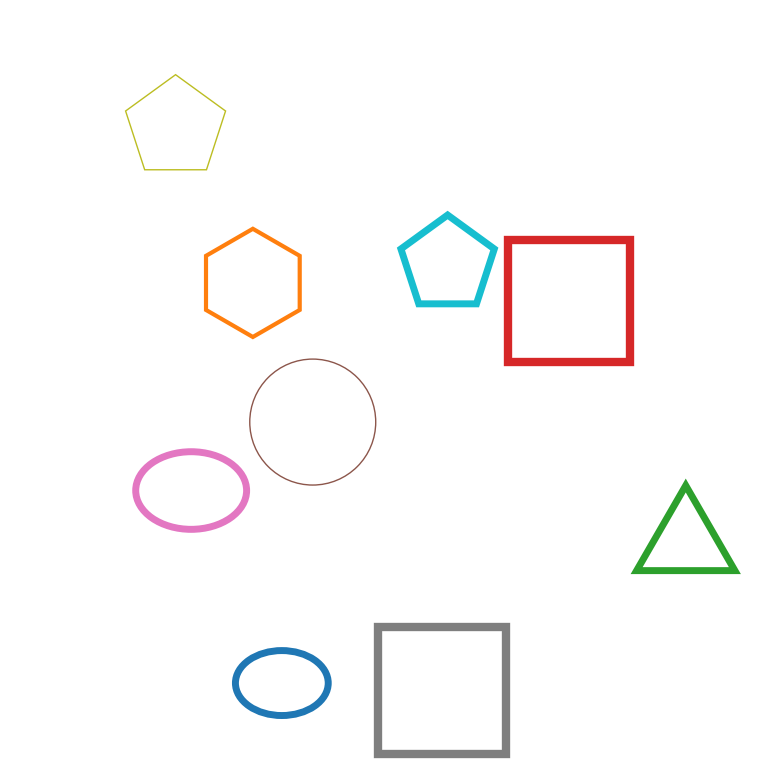[{"shape": "oval", "thickness": 2.5, "radius": 0.3, "center": [0.366, 0.113]}, {"shape": "hexagon", "thickness": 1.5, "radius": 0.35, "center": [0.328, 0.633]}, {"shape": "triangle", "thickness": 2.5, "radius": 0.37, "center": [0.891, 0.296]}, {"shape": "square", "thickness": 3, "radius": 0.4, "center": [0.739, 0.609]}, {"shape": "circle", "thickness": 0.5, "radius": 0.41, "center": [0.406, 0.452]}, {"shape": "oval", "thickness": 2.5, "radius": 0.36, "center": [0.248, 0.363]}, {"shape": "square", "thickness": 3, "radius": 0.41, "center": [0.574, 0.103]}, {"shape": "pentagon", "thickness": 0.5, "radius": 0.34, "center": [0.228, 0.835]}, {"shape": "pentagon", "thickness": 2.5, "radius": 0.32, "center": [0.581, 0.657]}]